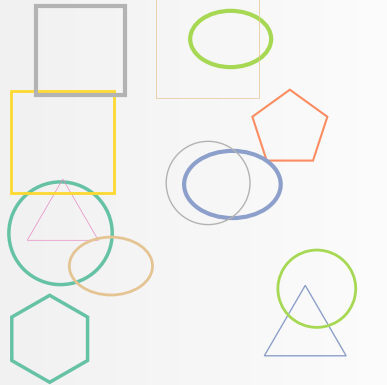[{"shape": "hexagon", "thickness": 2.5, "radius": 0.56, "center": [0.128, 0.12]}, {"shape": "circle", "thickness": 2.5, "radius": 0.67, "center": [0.156, 0.394]}, {"shape": "pentagon", "thickness": 1.5, "radius": 0.51, "center": [0.748, 0.665]}, {"shape": "oval", "thickness": 3, "radius": 0.62, "center": [0.6, 0.521]}, {"shape": "triangle", "thickness": 1, "radius": 0.61, "center": [0.788, 0.137]}, {"shape": "triangle", "thickness": 0.5, "radius": 0.53, "center": [0.162, 0.429]}, {"shape": "oval", "thickness": 3, "radius": 0.52, "center": [0.595, 0.899]}, {"shape": "circle", "thickness": 2, "radius": 0.5, "center": [0.818, 0.25]}, {"shape": "square", "thickness": 2, "radius": 0.67, "center": [0.161, 0.631]}, {"shape": "oval", "thickness": 2, "radius": 0.54, "center": [0.286, 0.309]}, {"shape": "square", "thickness": 0.5, "radius": 0.66, "center": [0.536, 0.877]}, {"shape": "circle", "thickness": 1, "radius": 0.54, "center": [0.537, 0.525]}, {"shape": "square", "thickness": 3, "radius": 0.58, "center": [0.208, 0.869]}]